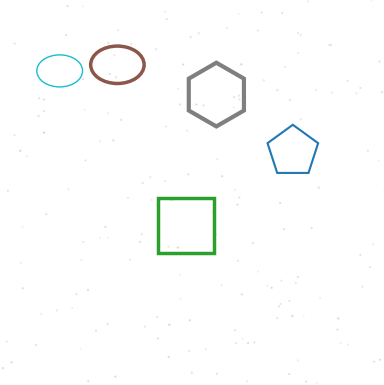[{"shape": "pentagon", "thickness": 1.5, "radius": 0.35, "center": [0.761, 0.607]}, {"shape": "square", "thickness": 2.5, "radius": 0.36, "center": [0.483, 0.415]}, {"shape": "oval", "thickness": 2.5, "radius": 0.35, "center": [0.305, 0.832]}, {"shape": "hexagon", "thickness": 3, "radius": 0.41, "center": [0.562, 0.754]}, {"shape": "oval", "thickness": 1, "radius": 0.3, "center": [0.155, 0.816]}]